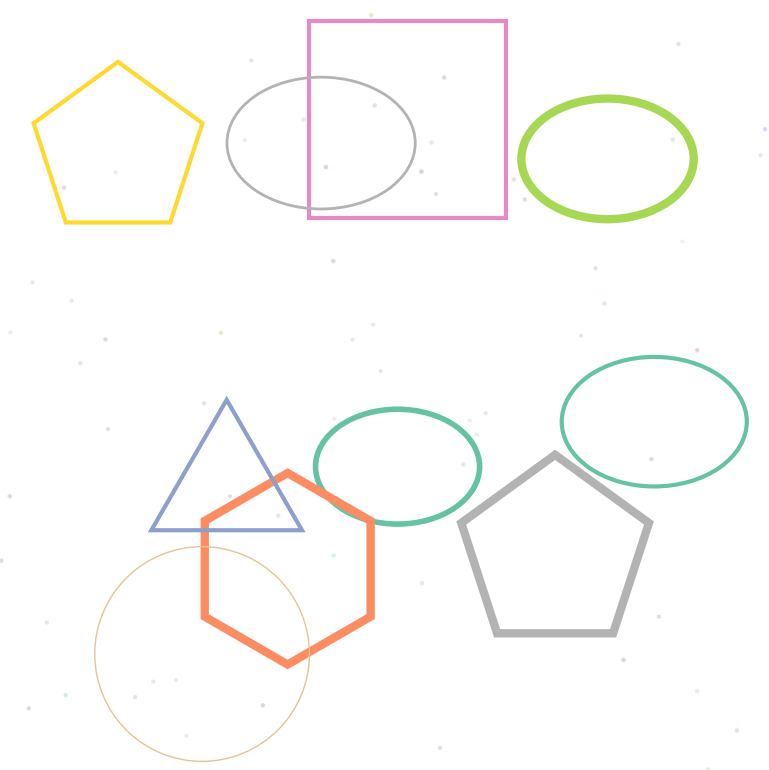[{"shape": "oval", "thickness": 2, "radius": 0.53, "center": [0.516, 0.394]}, {"shape": "oval", "thickness": 1.5, "radius": 0.6, "center": [0.85, 0.452]}, {"shape": "hexagon", "thickness": 3, "radius": 0.62, "center": [0.374, 0.261]}, {"shape": "triangle", "thickness": 1.5, "radius": 0.56, "center": [0.294, 0.368]}, {"shape": "square", "thickness": 1.5, "radius": 0.64, "center": [0.529, 0.845]}, {"shape": "oval", "thickness": 3, "radius": 0.56, "center": [0.789, 0.794]}, {"shape": "pentagon", "thickness": 1.5, "radius": 0.58, "center": [0.153, 0.804]}, {"shape": "circle", "thickness": 0.5, "radius": 0.7, "center": [0.262, 0.151]}, {"shape": "oval", "thickness": 1, "radius": 0.61, "center": [0.417, 0.814]}, {"shape": "pentagon", "thickness": 3, "radius": 0.64, "center": [0.721, 0.281]}]